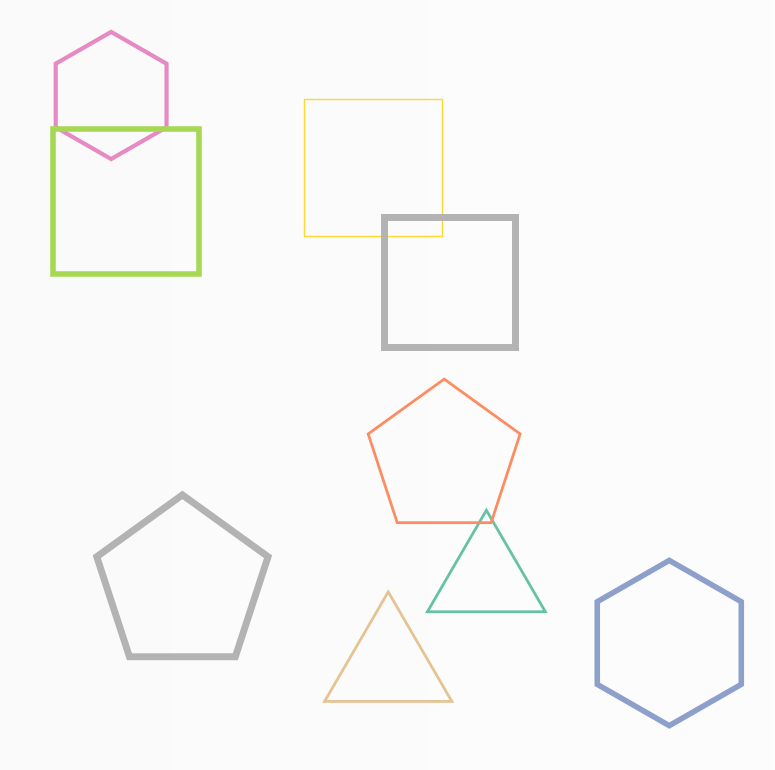[{"shape": "triangle", "thickness": 1, "radius": 0.44, "center": [0.628, 0.249]}, {"shape": "pentagon", "thickness": 1, "radius": 0.52, "center": [0.573, 0.405]}, {"shape": "hexagon", "thickness": 2, "radius": 0.54, "center": [0.864, 0.165]}, {"shape": "hexagon", "thickness": 1.5, "radius": 0.41, "center": [0.143, 0.876]}, {"shape": "square", "thickness": 2, "radius": 0.47, "center": [0.163, 0.739]}, {"shape": "square", "thickness": 0.5, "radius": 0.44, "center": [0.482, 0.783]}, {"shape": "triangle", "thickness": 1, "radius": 0.47, "center": [0.501, 0.136]}, {"shape": "square", "thickness": 2.5, "radius": 0.42, "center": [0.58, 0.634]}, {"shape": "pentagon", "thickness": 2.5, "radius": 0.58, "center": [0.235, 0.241]}]